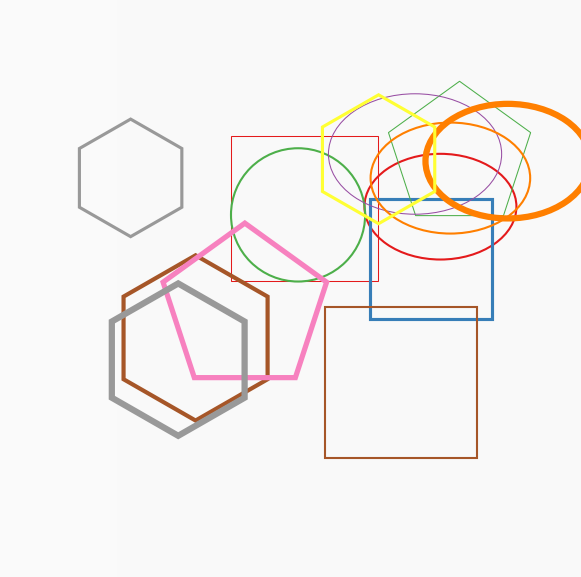[{"shape": "oval", "thickness": 1, "radius": 0.65, "center": [0.758, 0.641]}, {"shape": "square", "thickness": 0.5, "radius": 0.63, "center": [0.524, 0.638]}, {"shape": "square", "thickness": 1.5, "radius": 0.52, "center": [0.741, 0.551]}, {"shape": "circle", "thickness": 1, "radius": 0.58, "center": [0.513, 0.627]}, {"shape": "pentagon", "thickness": 0.5, "radius": 0.64, "center": [0.791, 0.73]}, {"shape": "oval", "thickness": 0.5, "radius": 0.74, "center": [0.714, 0.732]}, {"shape": "oval", "thickness": 3, "radius": 0.71, "center": [0.874, 0.72]}, {"shape": "oval", "thickness": 1, "radius": 0.69, "center": [0.775, 0.691]}, {"shape": "hexagon", "thickness": 1.5, "radius": 0.56, "center": [0.651, 0.723]}, {"shape": "square", "thickness": 1, "radius": 0.66, "center": [0.69, 0.337]}, {"shape": "hexagon", "thickness": 2, "radius": 0.72, "center": [0.336, 0.414]}, {"shape": "pentagon", "thickness": 2.5, "radius": 0.74, "center": [0.421, 0.465]}, {"shape": "hexagon", "thickness": 1.5, "radius": 0.51, "center": [0.225, 0.691]}, {"shape": "hexagon", "thickness": 3, "radius": 0.66, "center": [0.307, 0.376]}]